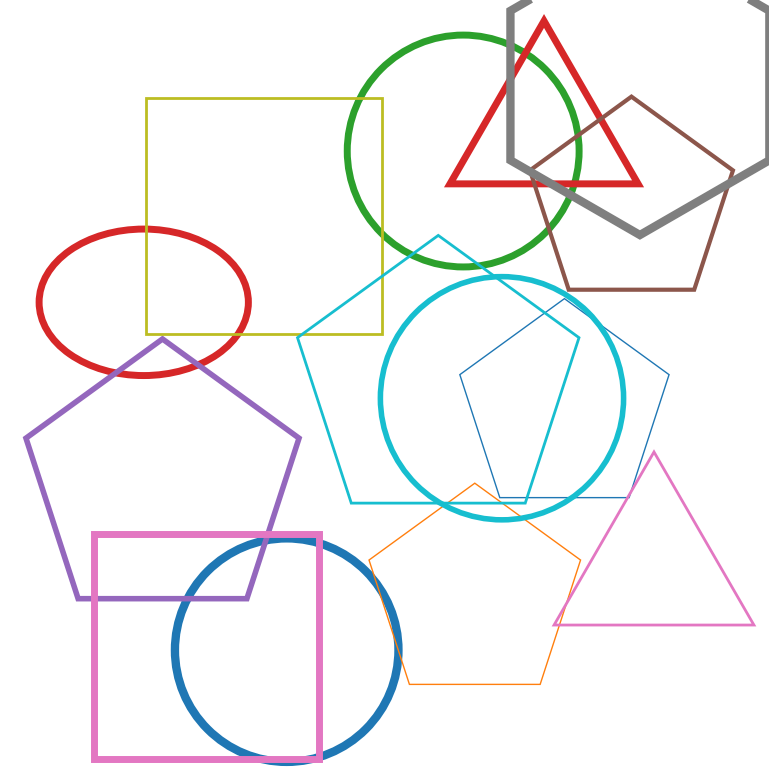[{"shape": "circle", "thickness": 3, "radius": 0.73, "center": [0.372, 0.156]}, {"shape": "pentagon", "thickness": 0.5, "radius": 0.71, "center": [0.733, 0.469]}, {"shape": "pentagon", "thickness": 0.5, "radius": 0.72, "center": [0.617, 0.228]}, {"shape": "circle", "thickness": 2.5, "radius": 0.75, "center": [0.602, 0.804]}, {"shape": "oval", "thickness": 2.5, "radius": 0.68, "center": [0.187, 0.607]}, {"shape": "triangle", "thickness": 2.5, "radius": 0.71, "center": [0.707, 0.832]}, {"shape": "pentagon", "thickness": 2, "radius": 0.93, "center": [0.211, 0.373]}, {"shape": "pentagon", "thickness": 1.5, "radius": 0.69, "center": [0.82, 0.736]}, {"shape": "triangle", "thickness": 1, "radius": 0.75, "center": [0.849, 0.263]}, {"shape": "square", "thickness": 2.5, "radius": 0.73, "center": [0.269, 0.16]}, {"shape": "hexagon", "thickness": 3, "radius": 0.97, "center": [0.831, 0.889]}, {"shape": "square", "thickness": 1, "radius": 0.77, "center": [0.343, 0.719]}, {"shape": "circle", "thickness": 2, "radius": 0.79, "center": [0.652, 0.483]}, {"shape": "pentagon", "thickness": 1, "radius": 0.96, "center": [0.569, 0.502]}]